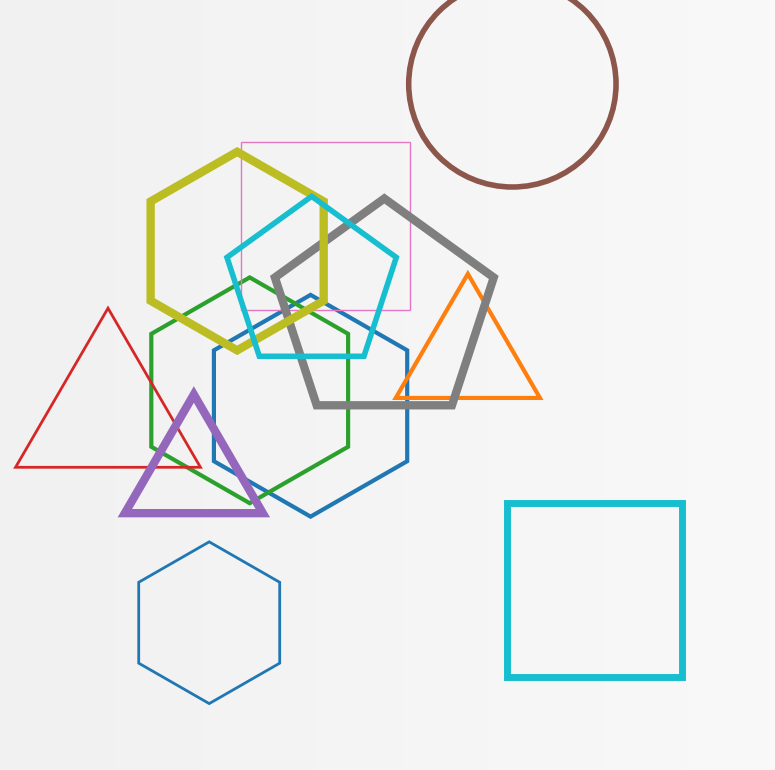[{"shape": "hexagon", "thickness": 1, "radius": 0.53, "center": [0.27, 0.191]}, {"shape": "hexagon", "thickness": 1.5, "radius": 0.72, "center": [0.401, 0.473]}, {"shape": "triangle", "thickness": 1.5, "radius": 0.54, "center": [0.604, 0.537]}, {"shape": "hexagon", "thickness": 1.5, "radius": 0.73, "center": [0.322, 0.493]}, {"shape": "triangle", "thickness": 1, "radius": 0.69, "center": [0.139, 0.462]}, {"shape": "triangle", "thickness": 3, "radius": 0.51, "center": [0.25, 0.385]}, {"shape": "circle", "thickness": 2, "radius": 0.67, "center": [0.661, 0.891]}, {"shape": "square", "thickness": 0.5, "radius": 0.55, "center": [0.42, 0.706]}, {"shape": "pentagon", "thickness": 3, "radius": 0.74, "center": [0.496, 0.594]}, {"shape": "hexagon", "thickness": 3, "radius": 0.64, "center": [0.306, 0.674]}, {"shape": "pentagon", "thickness": 2, "radius": 0.57, "center": [0.402, 0.63]}, {"shape": "square", "thickness": 2.5, "radius": 0.56, "center": [0.767, 0.234]}]